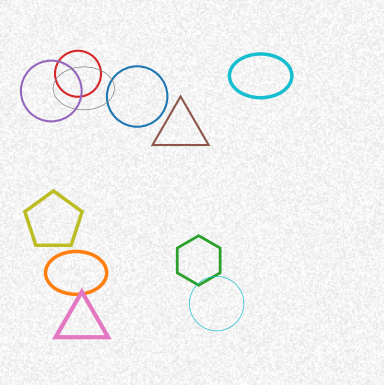[{"shape": "circle", "thickness": 1.5, "radius": 0.39, "center": [0.356, 0.749]}, {"shape": "oval", "thickness": 2.5, "radius": 0.4, "center": [0.198, 0.291]}, {"shape": "hexagon", "thickness": 2, "radius": 0.32, "center": [0.516, 0.324]}, {"shape": "circle", "thickness": 1.5, "radius": 0.3, "center": [0.203, 0.808]}, {"shape": "circle", "thickness": 1.5, "radius": 0.39, "center": [0.133, 0.764]}, {"shape": "triangle", "thickness": 1.5, "radius": 0.42, "center": [0.469, 0.665]}, {"shape": "triangle", "thickness": 3, "radius": 0.39, "center": [0.213, 0.164]}, {"shape": "oval", "thickness": 0.5, "radius": 0.4, "center": [0.218, 0.77]}, {"shape": "pentagon", "thickness": 2.5, "radius": 0.39, "center": [0.139, 0.426]}, {"shape": "oval", "thickness": 2.5, "radius": 0.41, "center": [0.677, 0.803]}, {"shape": "circle", "thickness": 0.5, "radius": 0.35, "center": [0.563, 0.211]}]